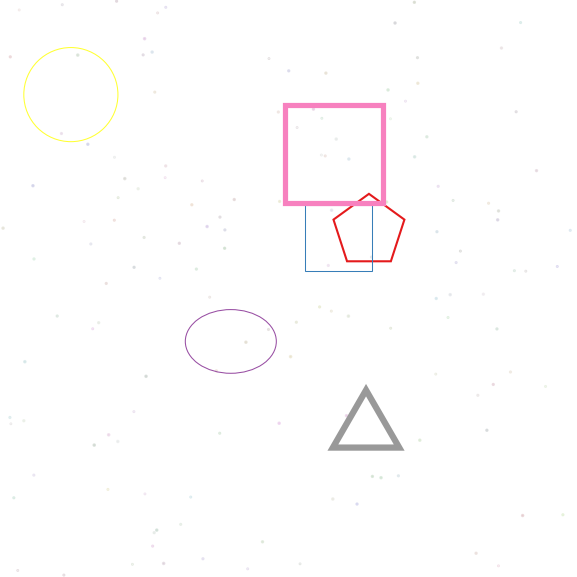[{"shape": "pentagon", "thickness": 1, "radius": 0.32, "center": [0.639, 0.599]}, {"shape": "square", "thickness": 0.5, "radius": 0.29, "center": [0.586, 0.587]}, {"shape": "oval", "thickness": 0.5, "radius": 0.39, "center": [0.4, 0.408]}, {"shape": "circle", "thickness": 0.5, "radius": 0.41, "center": [0.123, 0.835]}, {"shape": "square", "thickness": 2.5, "radius": 0.42, "center": [0.578, 0.732]}, {"shape": "triangle", "thickness": 3, "radius": 0.33, "center": [0.634, 0.257]}]